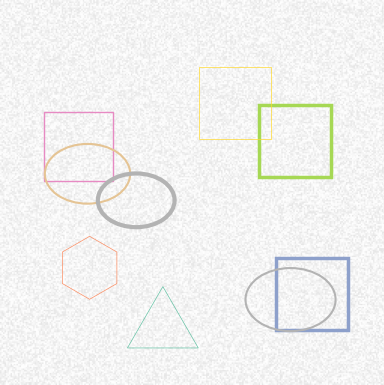[{"shape": "triangle", "thickness": 0.5, "radius": 0.53, "center": [0.423, 0.149]}, {"shape": "hexagon", "thickness": 0.5, "radius": 0.41, "center": [0.233, 0.304]}, {"shape": "square", "thickness": 2.5, "radius": 0.47, "center": [0.809, 0.237]}, {"shape": "square", "thickness": 1, "radius": 0.44, "center": [0.204, 0.619]}, {"shape": "square", "thickness": 2.5, "radius": 0.47, "center": [0.766, 0.633]}, {"shape": "square", "thickness": 0.5, "radius": 0.47, "center": [0.61, 0.732]}, {"shape": "oval", "thickness": 1.5, "radius": 0.55, "center": [0.227, 0.549]}, {"shape": "oval", "thickness": 3, "radius": 0.5, "center": [0.354, 0.48]}, {"shape": "oval", "thickness": 1.5, "radius": 0.59, "center": [0.755, 0.222]}]